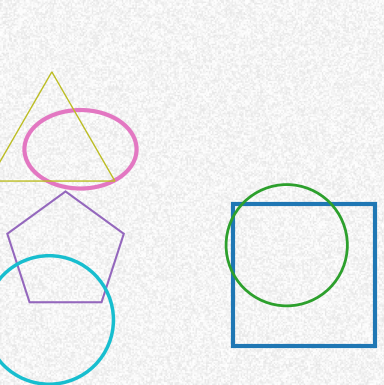[{"shape": "square", "thickness": 3, "radius": 0.92, "center": [0.789, 0.286]}, {"shape": "circle", "thickness": 2, "radius": 0.79, "center": [0.745, 0.363]}, {"shape": "pentagon", "thickness": 1.5, "radius": 0.8, "center": [0.17, 0.344]}, {"shape": "oval", "thickness": 3, "radius": 0.73, "center": [0.209, 0.612]}, {"shape": "triangle", "thickness": 1, "radius": 0.95, "center": [0.135, 0.624]}, {"shape": "circle", "thickness": 2.5, "radius": 0.83, "center": [0.128, 0.169]}]